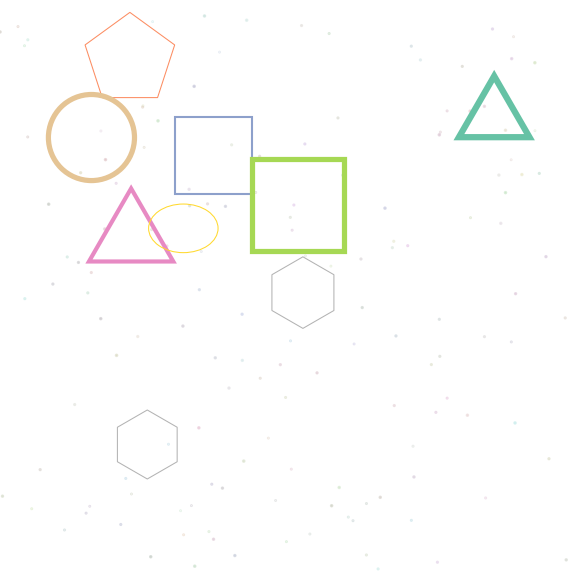[{"shape": "triangle", "thickness": 3, "radius": 0.35, "center": [0.856, 0.797]}, {"shape": "pentagon", "thickness": 0.5, "radius": 0.41, "center": [0.225, 0.896]}, {"shape": "square", "thickness": 1, "radius": 0.33, "center": [0.369, 0.73]}, {"shape": "triangle", "thickness": 2, "radius": 0.42, "center": [0.227, 0.588]}, {"shape": "square", "thickness": 2.5, "radius": 0.4, "center": [0.516, 0.644]}, {"shape": "oval", "thickness": 0.5, "radius": 0.3, "center": [0.317, 0.604]}, {"shape": "circle", "thickness": 2.5, "radius": 0.37, "center": [0.158, 0.761]}, {"shape": "hexagon", "thickness": 0.5, "radius": 0.3, "center": [0.255, 0.229]}, {"shape": "hexagon", "thickness": 0.5, "radius": 0.31, "center": [0.525, 0.492]}]